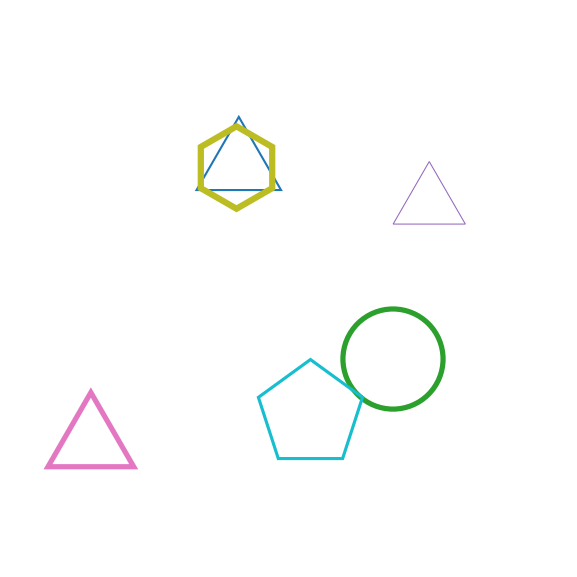[{"shape": "triangle", "thickness": 1, "radius": 0.42, "center": [0.414, 0.712]}, {"shape": "circle", "thickness": 2.5, "radius": 0.43, "center": [0.681, 0.377]}, {"shape": "triangle", "thickness": 0.5, "radius": 0.36, "center": [0.743, 0.647]}, {"shape": "triangle", "thickness": 2.5, "radius": 0.43, "center": [0.157, 0.234]}, {"shape": "hexagon", "thickness": 3, "radius": 0.36, "center": [0.41, 0.709]}, {"shape": "pentagon", "thickness": 1.5, "radius": 0.47, "center": [0.538, 0.282]}]